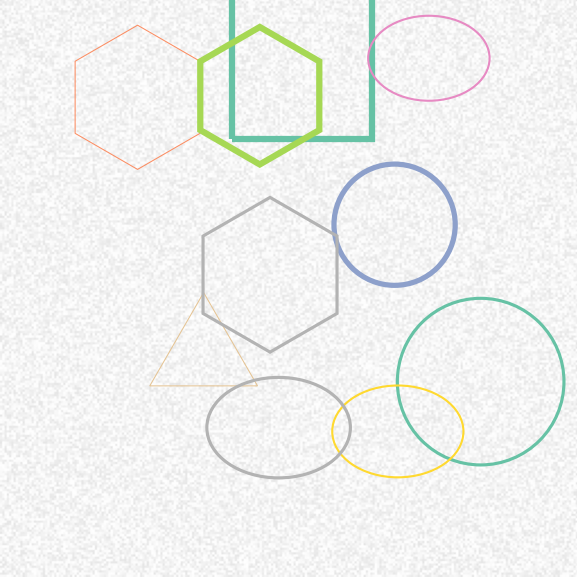[{"shape": "square", "thickness": 3, "radius": 0.61, "center": [0.523, 0.88]}, {"shape": "circle", "thickness": 1.5, "radius": 0.72, "center": [0.832, 0.338]}, {"shape": "hexagon", "thickness": 0.5, "radius": 0.62, "center": [0.238, 0.831]}, {"shape": "circle", "thickness": 2.5, "radius": 0.52, "center": [0.683, 0.61]}, {"shape": "oval", "thickness": 1, "radius": 0.53, "center": [0.743, 0.898]}, {"shape": "hexagon", "thickness": 3, "radius": 0.59, "center": [0.45, 0.833]}, {"shape": "oval", "thickness": 1, "radius": 0.57, "center": [0.689, 0.252]}, {"shape": "triangle", "thickness": 0.5, "radius": 0.54, "center": [0.353, 0.385]}, {"shape": "hexagon", "thickness": 1.5, "radius": 0.67, "center": [0.468, 0.523]}, {"shape": "oval", "thickness": 1.5, "radius": 0.62, "center": [0.482, 0.259]}]